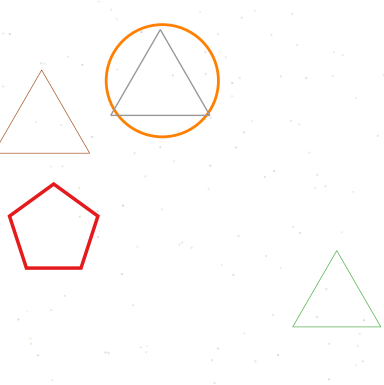[{"shape": "pentagon", "thickness": 2.5, "radius": 0.6, "center": [0.14, 0.401]}, {"shape": "triangle", "thickness": 0.5, "radius": 0.66, "center": [0.875, 0.217]}, {"shape": "circle", "thickness": 2, "radius": 0.73, "center": [0.422, 0.79]}, {"shape": "triangle", "thickness": 0.5, "radius": 0.72, "center": [0.108, 0.674]}, {"shape": "triangle", "thickness": 1, "radius": 0.74, "center": [0.416, 0.775]}]